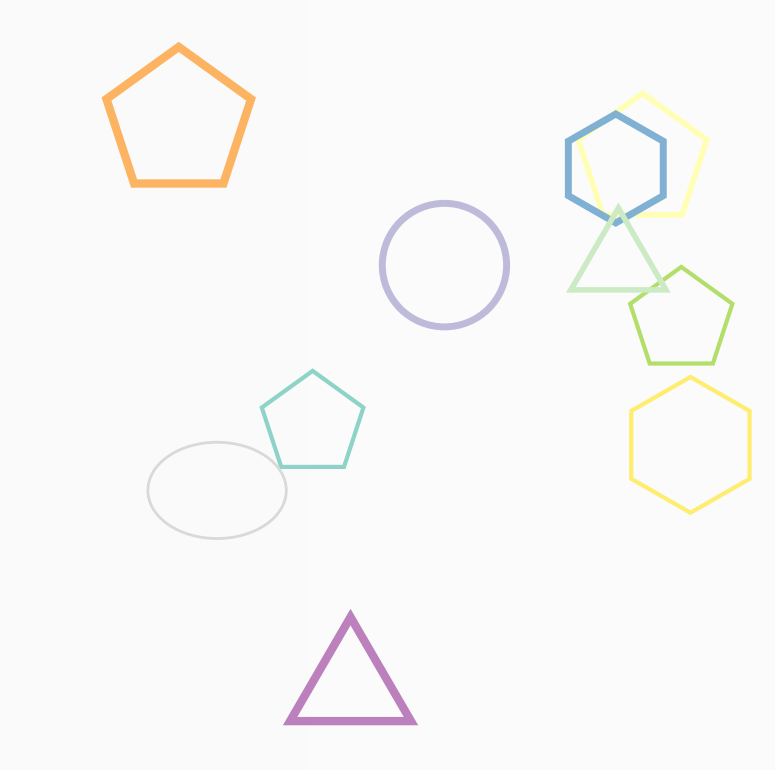[{"shape": "pentagon", "thickness": 1.5, "radius": 0.34, "center": [0.403, 0.449]}, {"shape": "pentagon", "thickness": 2, "radius": 0.44, "center": [0.829, 0.792]}, {"shape": "circle", "thickness": 2.5, "radius": 0.4, "center": [0.573, 0.656]}, {"shape": "hexagon", "thickness": 2.5, "radius": 0.35, "center": [0.795, 0.781]}, {"shape": "pentagon", "thickness": 3, "radius": 0.49, "center": [0.231, 0.841]}, {"shape": "pentagon", "thickness": 1.5, "radius": 0.35, "center": [0.879, 0.584]}, {"shape": "oval", "thickness": 1, "radius": 0.45, "center": [0.28, 0.363]}, {"shape": "triangle", "thickness": 3, "radius": 0.45, "center": [0.452, 0.109]}, {"shape": "triangle", "thickness": 2, "radius": 0.35, "center": [0.798, 0.659]}, {"shape": "hexagon", "thickness": 1.5, "radius": 0.44, "center": [0.891, 0.422]}]